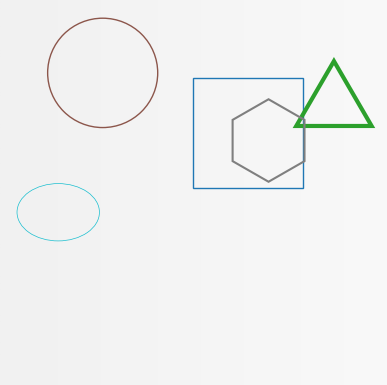[{"shape": "square", "thickness": 1, "radius": 0.71, "center": [0.639, 0.655]}, {"shape": "triangle", "thickness": 3, "radius": 0.56, "center": [0.862, 0.729]}, {"shape": "circle", "thickness": 1, "radius": 0.71, "center": [0.265, 0.811]}, {"shape": "hexagon", "thickness": 1.5, "radius": 0.54, "center": [0.693, 0.635]}, {"shape": "oval", "thickness": 0.5, "radius": 0.53, "center": [0.15, 0.449]}]